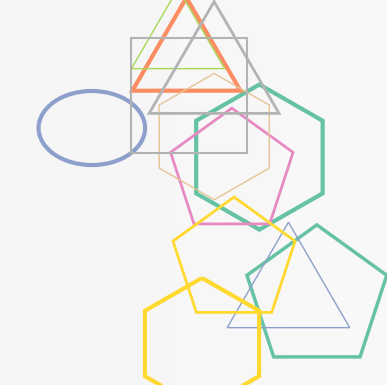[{"shape": "hexagon", "thickness": 3, "radius": 0.94, "center": [0.669, 0.592]}, {"shape": "pentagon", "thickness": 2.5, "radius": 0.95, "center": [0.818, 0.226]}, {"shape": "triangle", "thickness": 3, "radius": 0.81, "center": [0.481, 0.845]}, {"shape": "triangle", "thickness": 1, "radius": 0.91, "center": [0.744, 0.24]}, {"shape": "oval", "thickness": 3, "radius": 0.69, "center": [0.237, 0.667]}, {"shape": "pentagon", "thickness": 2, "radius": 0.83, "center": [0.598, 0.553]}, {"shape": "triangle", "thickness": 1, "radius": 0.69, "center": [0.459, 0.891]}, {"shape": "hexagon", "thickness": 3, "radius": 0.85, "center": [0.521, 0.108]}, {"shape": "pentagon", "thickness": 2, "radius": 0.83, "center": [0.604, 0.323]}, {"shape": "hexagon", "thickness": 1, "radius": 0.82, "center": [0.553, 0.645]}, {"shape": "triangle", "thickness": 2, "radius": 0.97, "center": [0.553, 0.802]}, {"shape": "square", "thickness": 1.5, "radius": 0.75, "center": [0.489, 0.753]}]